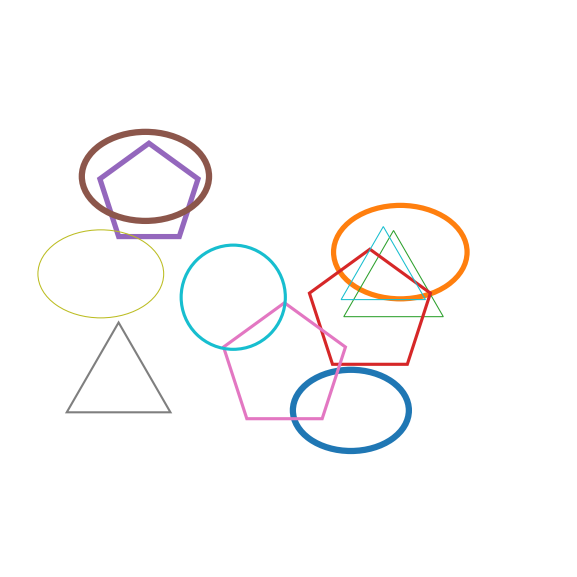[{"shape": "oval", "thickness": 3, "radius": 0.5, "center": [0.608, 0.288]}, {"shape": "oval", "thickness": 2.5, "radius": 0.58, "center": [0.693, 0.563]}, {"shape": "triangle", "thickness": 0.5, "radius": 0.5, "center": [0.681, 0.501]}, {"shape": "pentagon", "thickness": 1.5, "radius": 0.55, "center": [0.641, 0.457]}, {"shape": "pentagon", "thickness": 2.5, "radius": 0.45, "center": [0.258, 0.662]}, {"shape": "oval", "thickness": 3, "radius": 0.55, "center": [0.252, 0.694]}, {"shape": "pentagon", "thickness": 1.5, "radius": 0.55, "center": [0.493, 0.364]}, {"shape": "triangle", "thickness": 1, "radius": 0.52, "center": [0.205, 0.337]}, {"shape": "oval", "thickness": 0.5, "radius": 0.54, "center": [0.175, 0.525]}, {"shape": "circle", "thickness": 1.5, "radius": 0.45, "center": [0.404, 0.484]}, {"shape": "triangle", "thickness": 0.5, "radius": 0.42, "center": [0.664, 0.522]}]